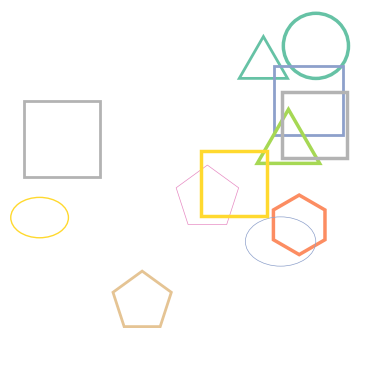[{"shape": "circle", "thickness": 2.5, "radius": 0.42, "center": [0.821, 0.881]}, {"shape": "triangle", "thickness": 2, "radius": 0.36, "center": [0.684, 0.833]}, {"shape": "hexagon", "thickness": 2.5, "radius": 0.39, "center": [0.777, 0.416]}, {"shape": "square", "thickness": 2, "radius": 0.45, "center": [0.802, 0.739]}, {"shape": "oval", "thickness": 0.5, "radius": 0.46, "center": [0.729, 0.373]}, {"shape": "pentagon", "thickness": 0.5, "radius": 0.43, "center": [0.539, 0.486]}, {"shape": "triangle", "thickness": 2.5, "radius": 0.47, "center": [0.749, 0.622]}, {"shape": "square", "thickness": 2.5, "radius": 0.42, "center": [0.607, 0.523]}, {"shape": "oval", "thickness": 1, "radius": 0.37, "center": [0.103, 0.435]}, {"shape": "pentagon", "thickness": 2, "radius": 0.4, "center": [0.369, 0.216]}, {"shape": "square", "thickness": 2, "radius": 0.5, "center": [0.161, 0.639]}, {"shape": "square", "thickness": 2.5, "radius": 0.42, "center": [0.817, 0.676]}]